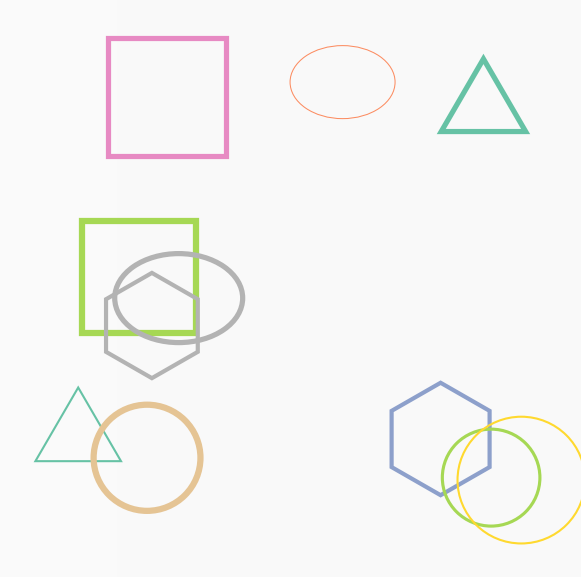[{"shape": "triangle", "thickness": 2.5, "radius": 0.42, "center": [0.832, 0.813]}, {"shape": "triangle", "thickness": 1, "radius": 0.43, "center": [0.135, 0.243]}, {"shape": "oval", "thickness": 0.5, "radius": 0.45, "center": [0.589, 0.857]}, {"shape": "hexagon", "thickness": 2, "radius": 0.49, "center": [0.758, 0.239]}, {"shape": "square", "thickness": 2.5, "radius": 0.51, "center": [0.287, 0.831]}, {"shape": "square", "thickness": 3, "radius": 0.49, "center": [0.239, 0.52]}, {"shape": "circle", "thickness": 1.5, "radius": 0.42, "center": [0.845, 0.172]}, {"shape": "circle", "thickness": 1, "radius": 0.55, "center": [0.897, 0.168]}, {"shape": "circle", "thickness": 3, "radius": 0.46, "center": [0.253, 0.206]}, {"shape": "oval", "thickness": 2.5, "radius": 0.55, "center": [0.307, 0.483]}, {"shape": "hexagon", "thickness": 2, "radius": 0.46, "center": [0.261, 0.435]}]